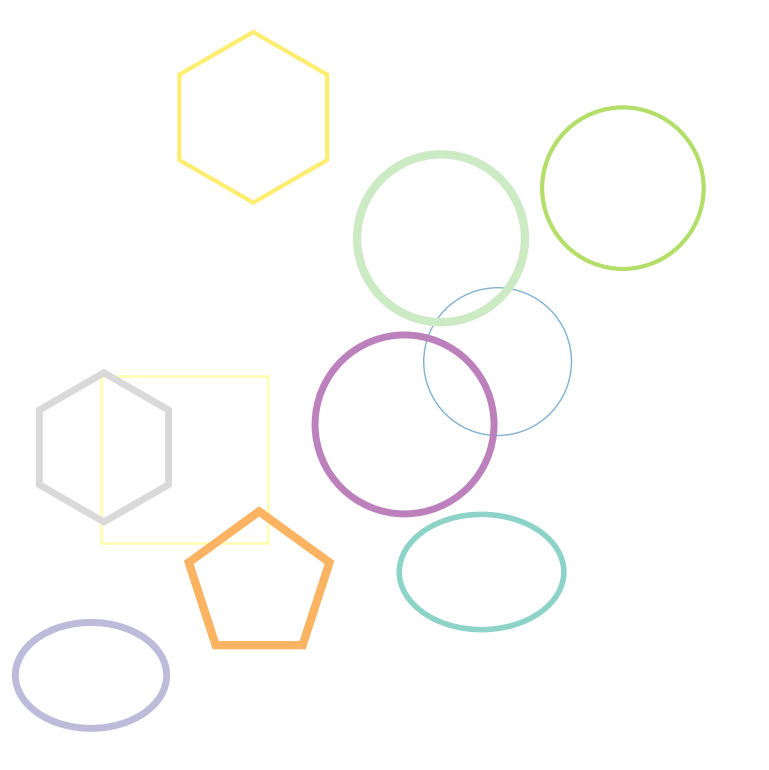[{"shape": "oval", "thickness": 2, "radius": 0.53, "center": [0.625, 0.257]}, {"shape": "square", "thickness": 1, "radius": 0.54, "center": [0.239, 0.404]}, {"shape": "oval", "thickness": 2.5, "radius": 0.49, "center": [0.118, 0.123]}, {"shape": "circle", "thickness": 0.5, "radius": 0.48, "center": [0.646, 0.53]}, {"shape": "pentagon", "thickness": 3, "radius": 0.48, "center": [0.337, 0.24]}, {"shape": "circle", "thickness": 1.5, "radius": 0.52, "center": [0.809, 0.756]}, {"shape": "hexagon", "thickness": 2.5, "radius": 0.48, "center": [0.135, 0.419]}, {"shape": "circle", "thickness": 2.5, "radius": 0.58, "center": [0.525, 0.449]}, {"shape": "circle", "thickness": 3, "radius": 0.54, "center": [0.573, 0.691]}, {"shape": "hexagon", "thickness": 1.5, "radius": 0.55, "center": [0.329, 0.848]}]